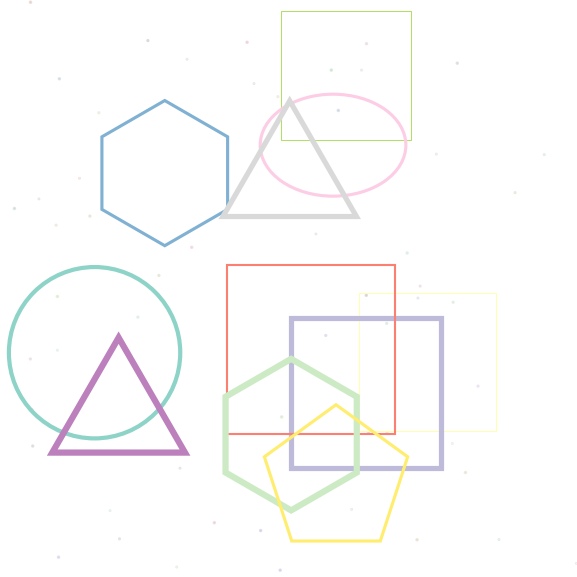[{"shape": "circle", "thickness": 2, "radius": 0.74, "center": [0.164, 0.388]}, {"shape": "square", "thickness": 0.5, "radius": 0.6, "center": [0.74, 0.373]}, {"shape": "square", "thickness": 2.5, "radius": 0.65, "center": [0.634, 0.319]}, {"shape": "square", "thickness": 1, "radius": 0.73, "center": [0.538, 0.394]}, {"shape": "hexagon", "thickness": 1.5, "radius": 0.63, "center": [0.285, 0.699]}, {"shape": "square", "thickness": 0.5, "radius": 0.56, "center": [0.599, 0.868]}, {"shape": "oval", "thickness": 1.5, "radius": 0.63, "center": [0.577, 0.748]}, {"shape": "triangle", "thickness": 2.5, "radius": 0.67, "center": [0.502, 0.691]}, {"shape": "triangle", "thickness": 3, "radius": 0.66, "center": [0.205, 0.282]}, {"shape": "hexagon", "thickness": 3, "radius": 0.66, "center": [0.504, 0.247]}, {"shape": "pentagon", "thickness": 1.5, "radius": 0.65, "center": [0.582, 0.168]}]